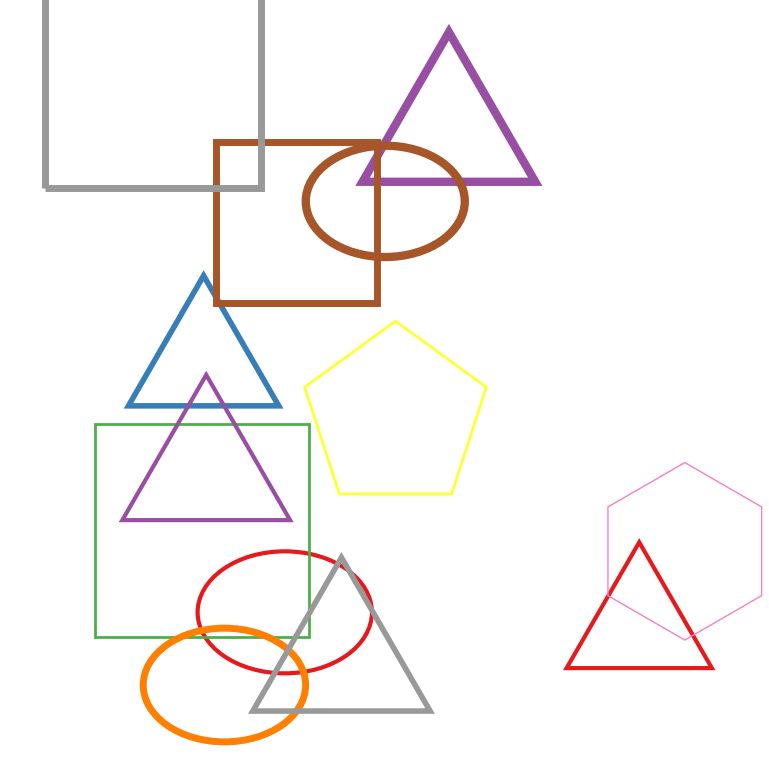[{"shape": "oval", "thickness": 1.5, "radius": 0.57, "center": [0.37, 0.205]}, {"shape": "triangle", "thickness": 1.5, "radius": 0.54, "center": [0.83, 0.187]}, {"shape": "triangle", "thickness": 2, "radius": 0.56, "center": [0.264, 0.529]}, {"shape": "square", "thickness": 1, "radius": 0.69, "center": [0.262, 0.311]}, {"shape": "triangle", "thickness": 3, "radius": 0.65, "center": [0.583, 0.829]}, {"shape": "triangle", "thickness": 1.5, "radius": 0.63, "center": [0.268, 0.387]}, {"shape": "oval", "thickness": 2.5, "radius": 0.53, "center": [0.291, 0.11]}, {"shape": "pentagon", "thickness": 1, "radius": 0.62, "center": [0.514, 0.459]}, {"shape": "oval", "thickness": 3, "radius": 0.52, "center": [0.5, 0.739]}, {"shape": "square", "thickness": 2.5, "radius": 0.52, "center": [0.385, 0.711]}, {"shape": "hexagon", "thickness": 0.5, "radius": 0.58, "center": [0.889, 0.284]}, {"shape": "triangle", "thickness": 2, "radius": 0.66, "center": [0.443, 0.143]}, {"shape": "square", "thickness": 2.5, "radius": 0.7, "center": [0.199, 0.897]}]